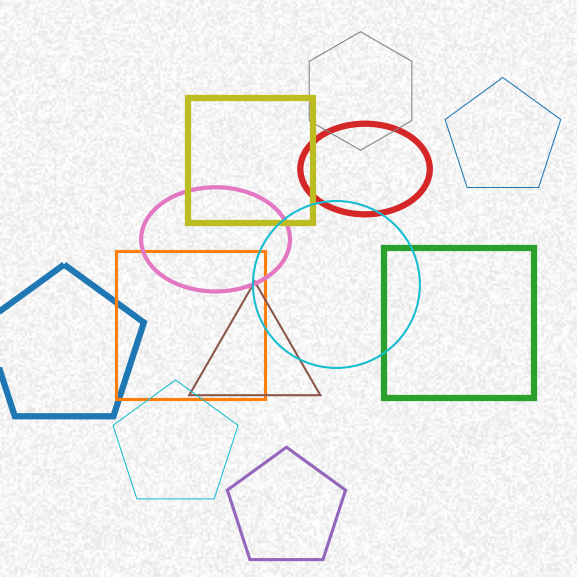[{"shape": "pentagon", "thickness": 3, "radius": 0.73, "center": [0.111, 0.396]}, {"shape": "pentagon", "thickness": 0.5, "radius": 0.53, "center": [0.871, 0.76]}, {"shape": "square", "thickness": 1.5, "radius": 0.64, "center": [0.329, 0.436]}, {"shape": "square", "thickness": 3, "radius": 0.65, "center": [0.795, 0.44]}, {"shape": "oval", "thickness": 3, "radius": 0.56, "center": [0.632, 0.706]}, {"shape": "pentagon", "thickness": 1.5, "radius": 0.54, "center": [0.496, 0.117]}, {"shape": "triangle", "thickness": 1, "radius": 0.66, "center": [0.441, 0.38]}, {"shape": "oval", "thickness": 2, "radius": 0.64, "center": [0.373, 0.585]}, {"shape": "hexagon", "thickness": 0.5, "radius": 0.51, "center": [0.624, 0.842]}, {"shape": "square", "thickness": 3, "radius": 0.54, "center": [0.433, 0.721]}, {"shape": "circle", "thickness": 1, "radius": 0.72, "center": [0.583, 0.507]}, {"shape": "pentagon", "thickness": 0.5, "radius": 0.57, "center": [0.304, 0.227]}]